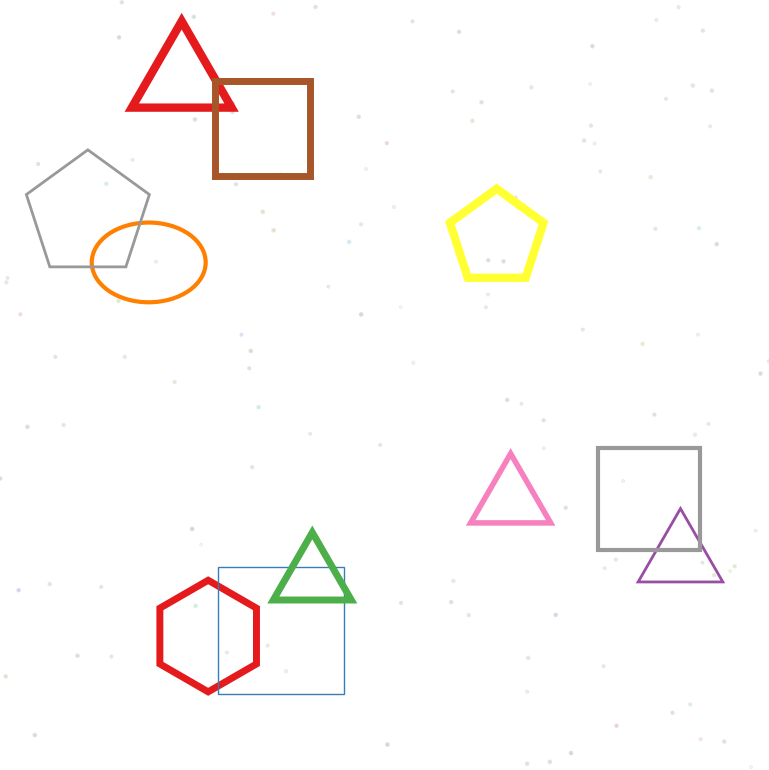[{"shape": "hexagon", "thickness": 2.5, "radius": 0.36, "center": [0.27, 0.174]}, {"shape": "triangle", "thickness": 3, "radius": 0.37, "center": [0.236, 0.898]}, {"shape": "square", "thickness": 0.5, "radius": 0.41, "center": [0.365, 0.181]}, {"shape": "triangle", "thickness": 2.5, "radius": 0.29, "center": [0.406, 0.25]}, {"shape": "triangle", "thickness": 1, "radius": 0.32, "center": [0.884, 0.276]}, {"shape": "oval", "thickness": 1.5, "radius": 0.37, "center": [0.193, 0.659]}, {"shape": "pentagon", "thickness": 3, "radius": 0.32, "center": [0.645, 0.691]}, {"shape": "square", "thickness": 2.5, "radius": 0.31, "center": [0.341, 0.833]}, {"shape": "triangle", "thickness": 2, "radius": 0.3, "center": [0.663, 0.351]}, {"shape": "square", "thickness": 1.5, "radius": 0.33, "center": [0.843, 0.352]}, {"shape": "pentagon", "thickness": 1, "radius": 0.42, "center": [0.114, 0.721]}]